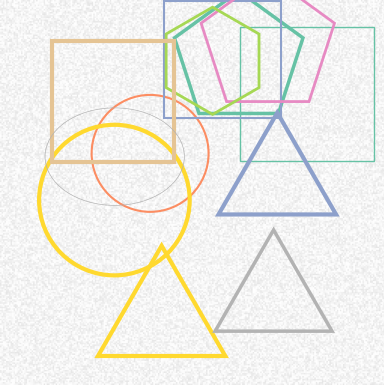[{"shape": "pentagon", "thickness": 2.5, "radius": 0.88, "center": [0.62, 0.847]}, {"shape": "square", "thickness": 1, "radius": 0.87, "center": [0.797, 0.755]}, {"shape": "circle", "thickness": 1.5, "radius": 0.76, "center": [0.39, 0.602]}, {"shape": "triangle", "thickness": 3, "radius": 0.88, "center": [0.72, 0.531]}, {"shape": "square", "thickness": 1.5, "radius": 0.76, "center": [0.579, 0.846]}, {"shape": "pentagon", "thickness": 2, "radius": 0.91, "center": [0.696, 0.884]}, {"shape": "hexagon", "thickness": 2, "radius": 0.7, "center": [0.552, 0.842]}, {"shape": "triangle", "thickness": 3, "radius": 0.95, "center": [0.42, 0.171]}, {"shape": "circle", "thickness": 3, "radius": 0.98, "center": [0.297, 0.48]}, {"shape": "square", "thickness": 3, "radius": 0.79, "center": [0.294, 0.736]}, {"shape": "oval", "thickness": 0.5, "radius": 0.9, "center": [0.298, 0.593]}, {"shape": "triangle", "thickness": 2.5, "radius": 0.88, "center": [0.711, 0.227]}]